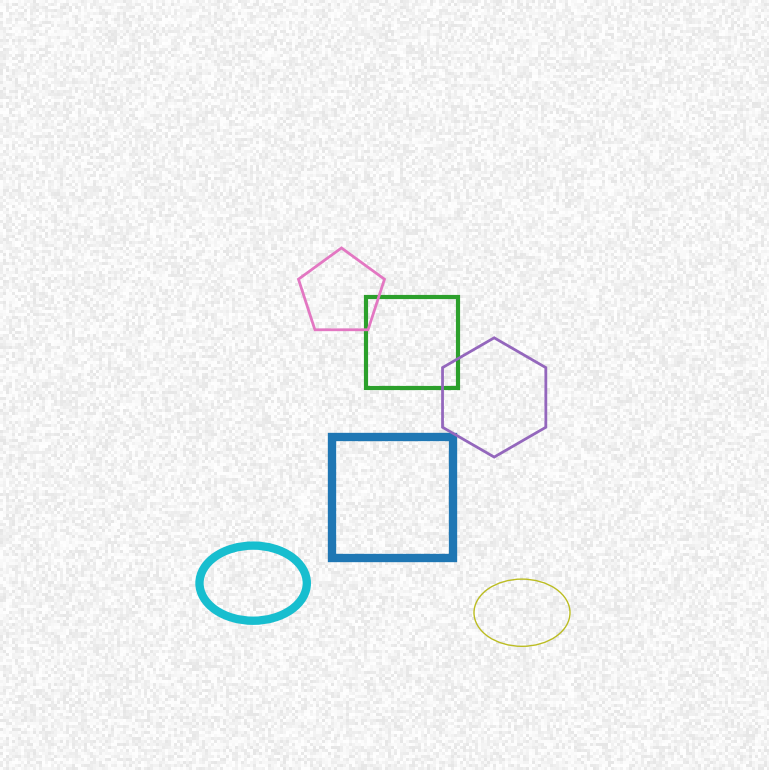[{"shape": "square", "thickness": 3, "radius": 0.39, "center": [0.51, 0.354]}, {"shape": "square", "thickness": 1.5, "radius": 0.3, "center": [0.535, 0.555]}, {"shape": "hexagon", "thickness": 1, "radius": 0.39, "center": [0.642, 0.484]}, {"shape": "pentagon", "thickness": 1, "radius": 0.29, "center": [0.443, 0.619]}, {"shape": "oval", "thickness": 0.5, "radius": 0.31, "center": [0.678, 0.204]}, {"shape": "oval", "thickness": 3, "radius": 0.35, "center": [0.329, 0.243]}]